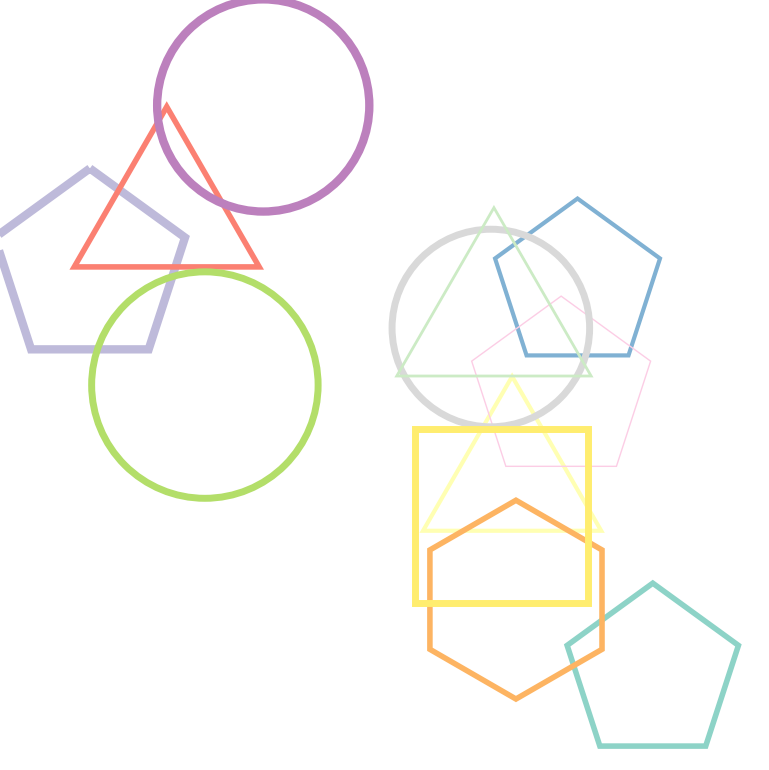[{"shape": "pentagon", "thickness": 2, "radius": 0.58, "center": [0.848, 0.126]}, {"shape": "triangle", "thickness": 1.5, "radius": 0.67, "center": [0.665, 0.377]}, {"shape": "pentagon", "thickness": 3, "radius": 0.65, "center": [0.117, 0.651]}, {"shape": "triangle", "thickness": 2, "radius": 0.69, "center": [0.217, 0.723]}, {"shape": "pentagon", "thickness": 1.5, "radius": 0.56, "center": [0.75, 0.63]}, {"shape": "hexagon", "thickness": 2, "radius": 0.65, "center": [0.67, 0.221]}, {"shape": "circle", "thickness": 2.5, "radius": 0.74, "center": [0.266, 0.5]}, {"shape": "pentagon", "thickness": 0.5, "radius": 0.61, "center": [0.729, 0.493]}, {"shape": "circle", "thickness": 2.5, "radius": 0.64, "center": [0.637, 0.574]}, {"shape": "circle", "thickness": 3, "radius": 0.69, "center": [0.342, 0.863]}, {"shape": "triangle", "thickness": 1, "radius": 0.73, "center": [0.641, 0.585]}, {"shape": "square", "thickness": 2.5, "radius": 0.56, "center": [0.651, 0.33]}]